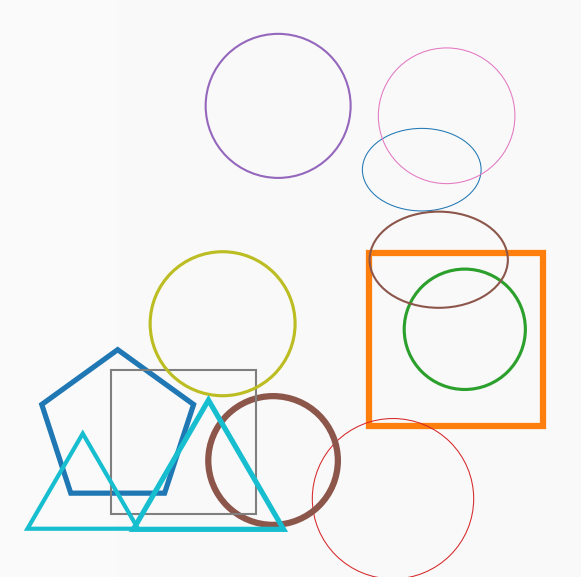[{"shape": "oval", "thickness": 0.5, "radius": 0.51, "center": [0.726, 0.705]}, {"shape": "pentagon", "thickness": 2.5, "radius": 0.69, "center": [0.202, 0.256]}, {"shape": "square", "thickness": 3, "radius": 0.75, "center": [0.784, 0.411]}, {"shape": "circle", "thickness": 1.5, "radius": 0.52, "center": [0.8, 0.429]}, {"shape": "circle", "thickness": 0.5, "radius": 0.69, "center": [0.676, 0.136]}, {"shape": "circle", "thickness": 1, "radius": 0.62, "center": [0.479, 0.816]}, {"shape": "oval", "thickness": 1, "radius": 0.59, "center": [0.755, 0.549]}, {"shape": "circle", "thickness": 3, "radius": 0.56, "center": [0.47, 0.202]}, {"shape": "circle", "thickness": 0.5, "radius": 0.59, "center": [0.768, 0.799]}, {"shape": "square", "thickness": 1, "radius": 0.62, "center": [0.316, 0.234]}, {"shape": "circle", "thickness": 1.5, "radius": 0.62, "center": [0.383, 0.439]}, {"shape": "triangle", "thickness": 2, "radius": 0.55, "center": [0.142, 0.139]}, {"shape": "triangle", "thickness": 2.5, "radius": 0.75, "center": [0.359, 0.157]}]